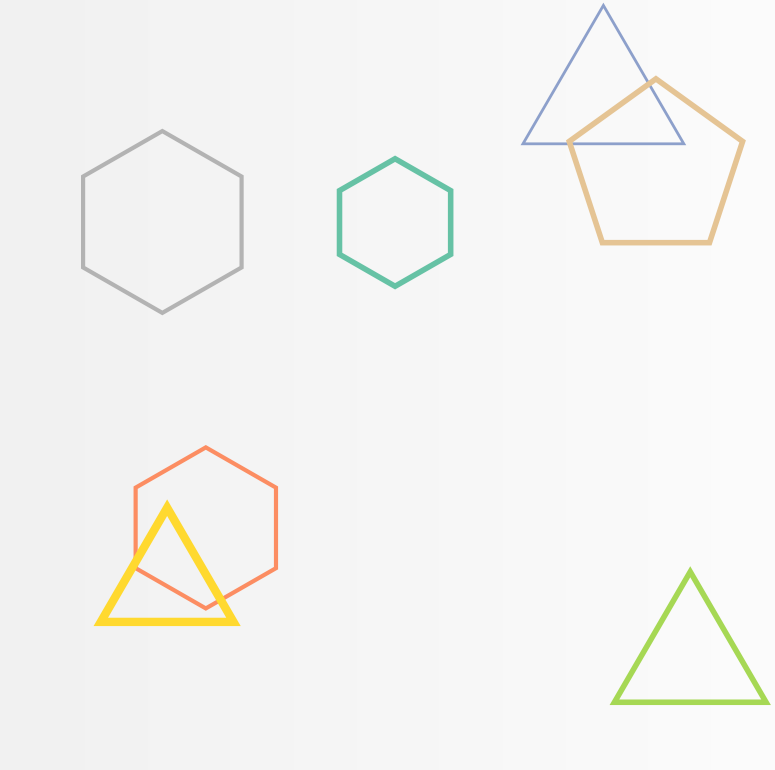[{"shape": "hexagon", "thickness": 2, "radius": 0.41, "center": [0.51, 0.711]}, {"shape": "hexagon", "thickness": 1.5, "radius": 0.52, "center": [0.266, 0.314]}, {"shape": "triangle", "thickness": 1, "radius": 0.6, "center": [0.779, 0.873]}, {"shape": "triangle", "thickness": 2, "radius": 0.56, "center": [0.891, 0.144]}, {"shape": "triangle", "thickness": 3, "radius": 0.49, "center": [0.216, 0.242]}, {"shape": "pentagon", "thickness": 2, "radius": 0.59, "center": [0.846, 0.78]}, {"shape": "hexagon", "thickness": 1.5, "radius": 0.59, "center": [0.209, 0.712]}]